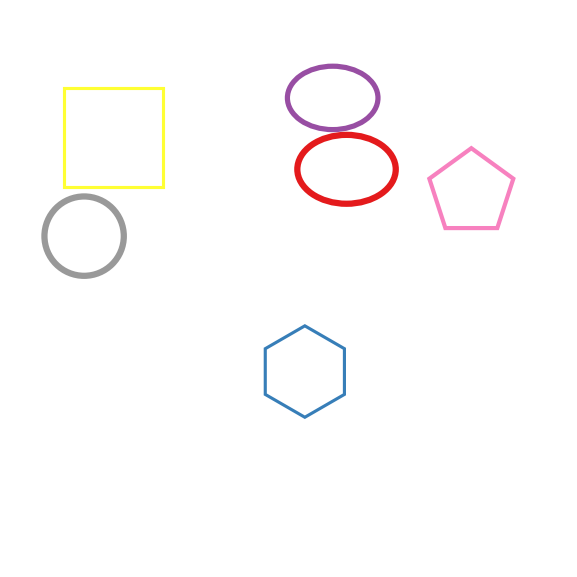[{"shape": "oval", "thickness": 3, "radius": 0.43, "center": [0.6, 0.706]}, {"shape": "hexagon", "thickness": 1.5, "radius": 0.4, "center": [0.528, 0.356]}, {"shape": "oval", "thickness": 2.5, "radius": 0.39, "center": [0.576, 0.83]}, {"shape": "square", "thickness": 1.5, "radius": 0.43, "center": [0.196, 0.761]}, {"shape": "pentagon", "thickness": 2, "radius": 0.38, "center": [0.816, 0.666]}, {"shape": "circle", "thickness": 3, "radius": 0.34, "center": [0.146, 0.59]}]